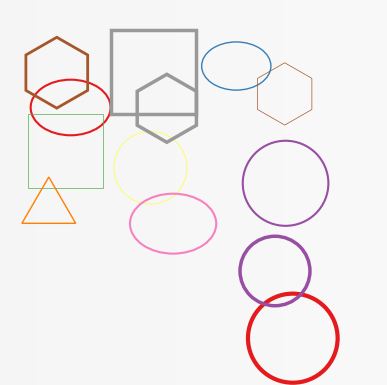[{"shape": "circle", "thickness": 3, "radius": 0.58, "center": [0.756, 0.122]}, {"shape": "oval", "thickness": 1.5, "radius": 0.52, "center": [0.182, 0.721]}, {"shape": "oval", "thickness": 1, "radius": 0.45, "center": [0.61, 0.829]}, {"shape": "square", "thickness": 0.5, "radius": 0.48, "center": [0.17, 0.608]}, {"shape": "circle", "thickness": 1.5, "radius": 0.55, "center": [0.737, 0.524]}, {"shape": "circle", "thickness": 2.5, "radius": 0.45, "center": [0.71, 0.296]}, {"shape": "triangle", "thickness": 1, "radius": 0.4, "center": [0.126, 0.46]}, {"shape": "circle", "thickness": 0.5, "radius": 0.47, "center": [0.388, 0.564]}, {"shape": "hexagon", "thickness": 0.5, "radius": 0.4, "center": [0.735, 0.756]}, {"shape": "hexagon", "thickness": 2, "radius": 0.46, "center": [0.147, 0.811]}, {"shape": "oval", "thickness": 1.5, "radius": 0.56, "center": [0.447, 0.419]}, {"shape": "square", "thickness": 2.5, "radius": 0.55, "center": [0.397, 0.812]}, {"shape": "hexagon", "thickness": 2.5, "radius": 0.44, "center": [0.43, 0.719]}]